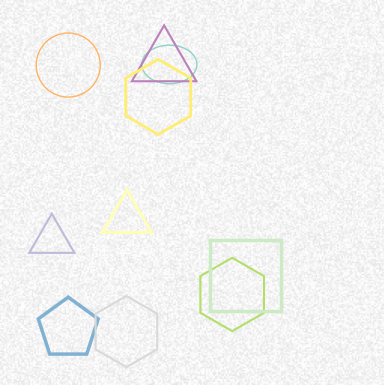[{"shape": "oval", "thickness": 1, "radius": 0.36, "center": [0.44, 0.833]}, {"shape": "triangle", "thickness": 2, "radius": 0.37, "center": [0.33, 0.433]}, {"shape": "triangle", "thickness": 1.5, "radius": 0.34, "center": [0.135, 0.377]}, {"shape": "pentagon", "thickness": 2.5, "radius": 0.41, "center": [0.177, 0.146]}, {"shape": "circle", "thickness": 1, "radius": 0.42, "center": [0.177, 0.831]}, {"shape": "hexagon", "thickness": 1.5, "radius": 0.48, "center": [0.603, 0.235]}, {"shape": "hexagon", "thickness": 1.5, "radius": 0.46, "center": [0.328, 0.139]}, {"shape": "triangle", "thickness": 1.5, "radius": 0.48, "center": [0.426, 0.837]}, {"shape": "square", "thickness": 2.5, "radius": 0.46, "center": [0.638, 0.284]}, {"shape": "hexagon", "thickness": 2, "radius": 0.49, "center": [0.411, 0.748]}]